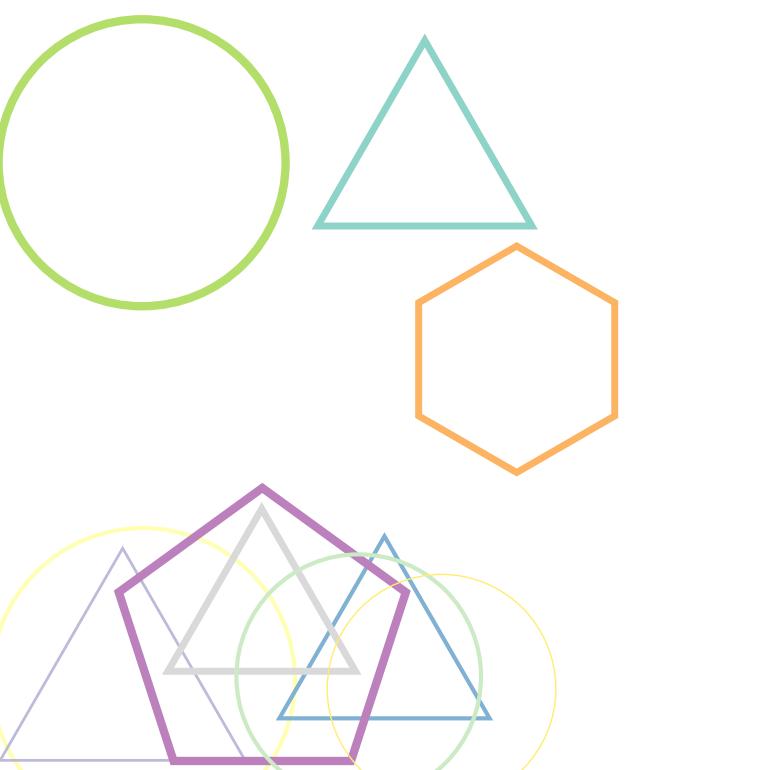[{"shape": "triangle", "thickness": 2.5, "radius": 0.8, "center": [0.552, 0.787]}, {"shape": "circle", "thickness": 1.5, "radius": 0.99, "center": [0.186, 0.117]}, {"shape": "triangle", "thickness": 1, "radius": 0.92, "center": [0.159, 0.104]}, {"shape": "triangle", "thickness": 1.5, "radius": 0.79, "center": [0.499, 0.146]}, {"shape": "hexagon", "thickness": 2.5, "radius": 0.74, "center": [0.671, 0.533]}, {"shape": "circle", "thickness": 3, "radius": 0.93, "center": [0.185, 0.789]}, {"shape": "triangle", "thickness": 2.5, "radius": 0.7, "center": [0.34, 0.199]}, {"shape": "pentagon", "thickness": 3, "radius": 0.98, "center": [0.341, 0.17]}, {"shape": "circle", "thickness": 1.5, "radius": 0.79, "center": [0.466, 0.121]}, {"shape": "circle", "thickness": 0.5, "radius": 0.74, "center": [0.573, 0.106]}]